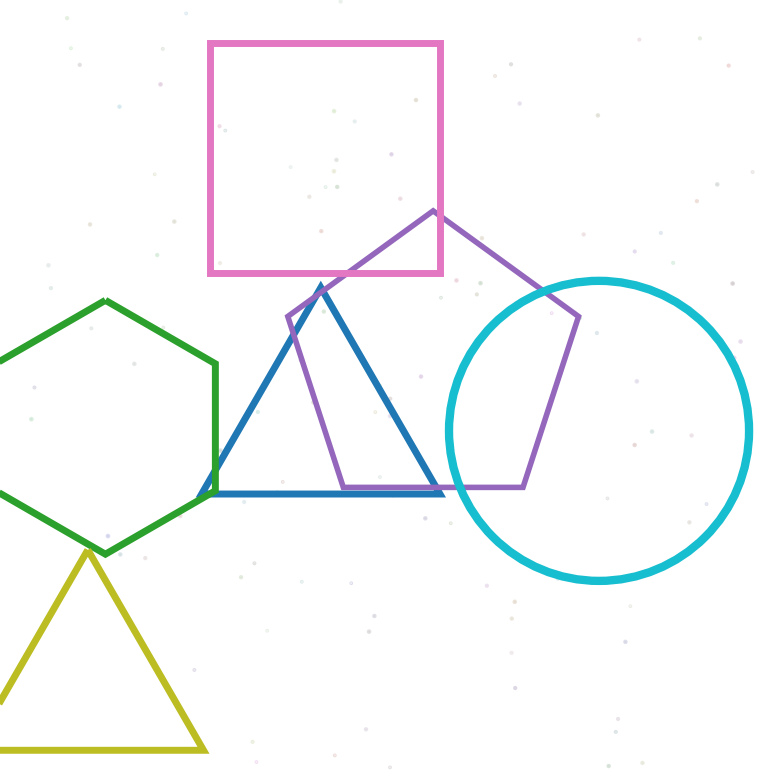[{"shape": "triangle", "thickness": 2.5, "radius": 0.89, "center": [0.417, 0.448]}, {"shape": "hexagon", "thickness": 2.5, "radius": 0.82, "center": [0.137, 0.445]}, {"shape": "pentagon", "thickness": 2, "radius": 0.99, "center": [0.563, 0.528]}, {"shape": "square", "thickness": 2.5, "radius": 0.75, "center": [0.422, 0.794]}, {"shape": "triangle", "thickness": 2.5, "radius": 0.87, "center": [0.114, 0.112]}, {"shape": "circle", "thickness": 3, "radius": 0.97, "center": [0.778, 0.44]}]